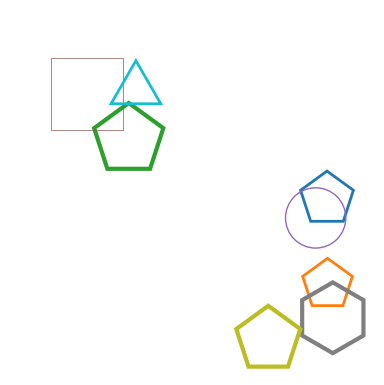[{"shape": "pentagon", "thickness": 2, "radius": 0.36, "center": [0.849, 0.484]}, {"shape": "pentagon", "thickness": 2, "radius": 0.34, "center": [0.851, 0.261]}, {"shape": "pentagon", "thickness": 3, "radius": 0.47, "center": [0.334, 0.638]}, {"shape": "circle", "thickness": 1, "radius": 0.39, "center": [0.82, 0.434]}, {"shape": "square", "thickness": 0.5, "radius": 0.47, "center": [0.226, 0.756]}, {"shape": "hexagon", "thickness": 3, "radius": 0.46, "center": [0.864, 0.175]}, {"shape": "pentagon", "thickness": 3, "radius": 0.44, "center": [0.697, 0.118]}, {"shape": "triangle", "thickness": 2, "radius": 0.37, "center": [0.353, 0.768]}]